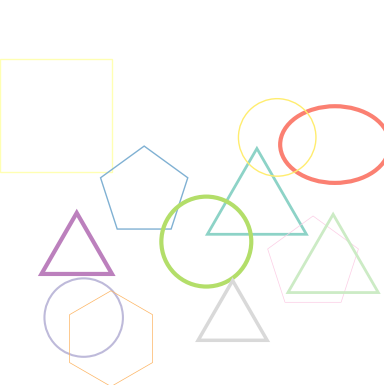[{"shape": "triangle", "thickness": 2, "radius": 0.74, "center": [0.667, 0.466]}, {"shape": "square", "thickness": 1, "radius": 0.73, "center": [0.145, 0.7]}, {"shape": "circle", "thickness": 1.5, "radius": 0.51, "center": [0.217, 0.175]}, {"shape": "oval", "thickness": 3, "radius": 0.71, "center": [0.87, 0.625]}, {"shape": "pentagon", "thickness": 1, "radius": 0.6, "center": [0.374, 0.501]}, {"shape": "hexagon", "thickness": 0.5, "radius": 0.62, "center": [0.288, 0.12]}, {"shape": "circle", "thickness": 3, "radius": 0.58, "center": [0.536, 0.373]}, {"shape": "pentagon", "thickness": 0.5, "radius": 0.62, "center": [0.813, 0.315]}, {"shape": "triangle", "thickness": 2.5, "radius": 0.52, "center": [0.604, 0.168]}, {"shape": "triangle", "thickness": 3, "radius": 0.53, "center": [0.199, 0.341]}, {"shape": "triangle", "thickness": 2, "radius": 0.68, "center": [0.865, 0.308]}, {"shape": "circle", "thickness": 1, "radius": 0.5, "center": [0.72, 0.643]}]